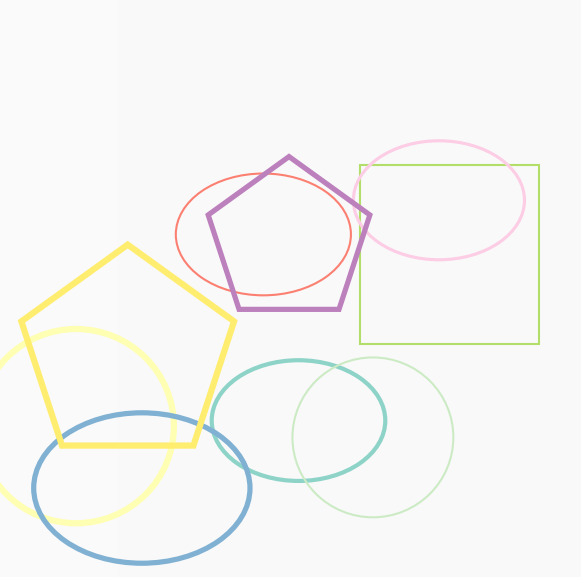[{"shape": "oval", "thickness": 2, "radius": 0.75, "center": [0.514, 0.271]}, {"shape": "circle", "thickness": 3, "radius": 0.84, "center": [0.131, 0.261]}, {"shape": "oval", "thickness": 1, "radius": 0.75, "center": [0.453, 0.593]}, {"shape": "oval", "thickness": 2.5, "radius": 0.93, "center": [0.244, 0.154]}, {"shape": "square", "thickness": 1, "radius": 0.77, "center": [0.774, 0.558]}, {"shape": "oval", "thickness": 1.5, "radius": 0.74, "center": [0.755, 0.652]}, {"shape": "pentagon", "thickness": 2.5, "radius": 0.73, "center": [0.497, 0.582]}, {"shape": "circle", "thickness": 1, "radius": 0.69, "center": [0.642, 0.242]}, {"shape": "pentagon", "thickness": 3, "radius": 0.96, "center": [0.22, 0.383]}]